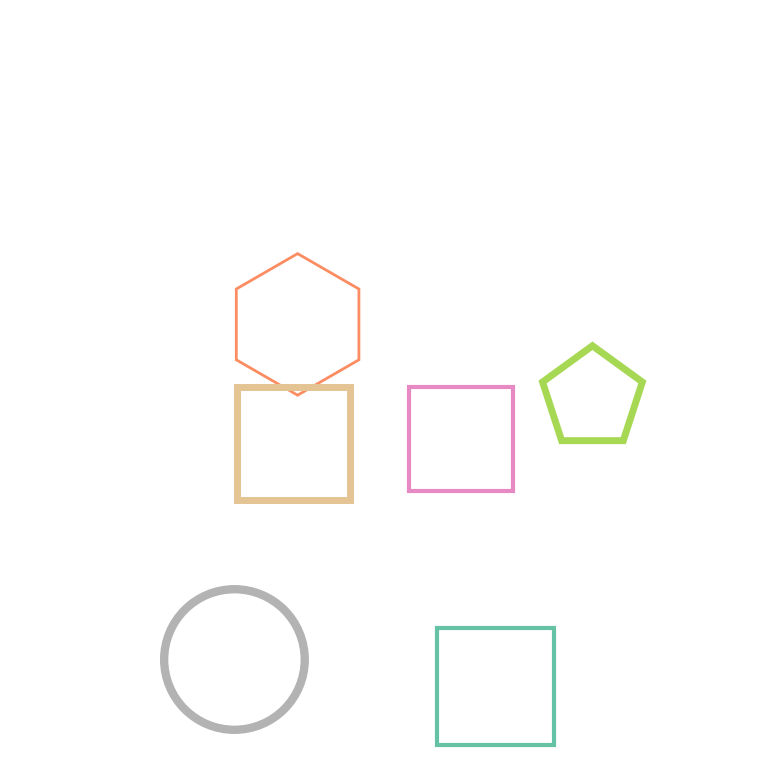[{"shape": "square", "thickness": 1.5, "radius": 0.38, "center": [0.644, 0.108]}, {"shape": "hexagon", "thickness": 1, "radius": 0.46, "center": [0.387, 0.579]}, {"shape": "square", "thickness": 1.5, "radius": 0.34, "center": [0.599, 0.43]}, {"shape": "pentagon", "thickness": 2.5, "radius": 0.34, "center": [0.769, 0.483]}, {"shape": "square", "thickness": 2.5, "radius": 0.37, "center": [0.381, 0.424]}, {"shape": "circle", "thickness": 3, "radius": 0.46, "center": [0.304, 0.143]}]